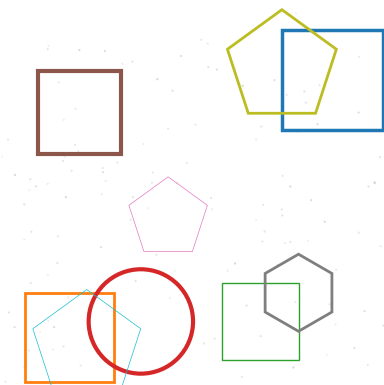[{"shape": "square", "thickness": 2.5, "radius": 0.65, "center": [0.864, 0.793]}, {"shape": "square", "thickness": 2, "radius": 0.58, "center": [0.181, 0.123]}, {"shape": "square", "thickness": 1, "radius": 0.5, "center": [0.676, 0.165]}, {"shape": "circle", "thickness": 3, "radius": 0.68, "center": [0.366, 0.165]}, {"shape": "square", "thickness": 3, "radius": 0.54, "center": [0.207, 0.708]}, {"shape": "pentagon", "thickness": 0.5, "radius": 0.54, "center": [0.437, 0.434]}, {"shape": "hexagon", "thickness": 2, "radius": 0.5, "center": [0.775, 0.24]}, {"shape": "pentagon", "thickness": 2, "radius": 0.74, "center": [0.732, 0.826]}, {"shape": "pentagon", "thickness": 0.5, "radius": 0.74, "center": [0.225, 0.101]}]